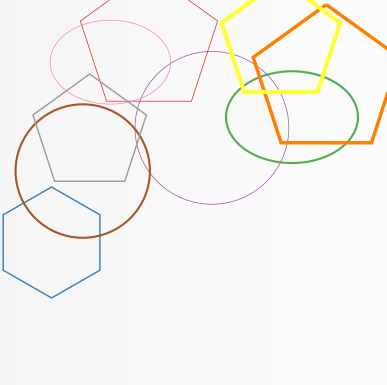[{"shape": "pentagon", "thickness": 0.5, "radius": 0.93, "center": [0.385, 0.888]}, {"shape": "hexagon", "thickness": 1, "radius": 0.72, "center": [0.133, 0.37]}, {"shape": "oval", "thickness": 1.5, "radius": 0.85, "center": [0.754, 0.696]}, {"shape": "circle", "thickness": 0.5, "radius": 0.99, "center": [0.547, 0.668]}, {"shape": "pentagon", "thickness": 2.5, "radius": 0.99, "center": [0.842, 0.79]}, {"shape": "pentagon", "thickness": 3, "radius": 0.8, "center": [0.725, 0.891]}, {"shape": "circle", "thickness": 1.5, "radius": 0.87, "center": [0.214, 0.556]}, {"shape": "oval", "thickness": 0.5, "radius": 0.78, "center": [0.285, 0.839]}, {"shape": "pentagon", "thickness": 1, "radius": 0.77, "center": [0.231, 0.654]}]